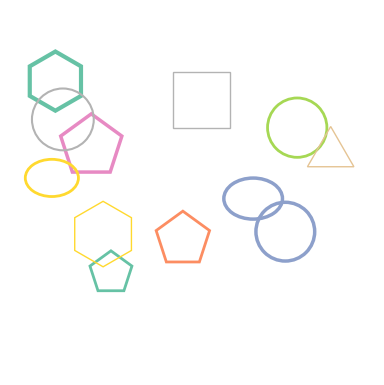[{"shape": "pentagon", "thickness": 2, "radius": 0.29, "center": [0.288, 0.291]}, {"shape": "hexagon", "thickness": 3, "radius": 0.38, "center": [0.144, 0.789]}, {"shape": "pentagon", "thickness": 2, "radius": 0.36, "center": [0.475, 0.379]}, {"shape": "circle", "thickness": 2.5, "radius": 0.38, "center": [0.741, 0.398]}, {"shape": "oval", "thickness": 2.5, "radius": 0.38, "center": [0.658, 0.484]}, {"shape": "pentagon", "thickness": 2.5, "radius": 0.42, "center": [0.237, 0.621]}, {"shape": "circle", "thickness": 2, "radius": 0.39, "center": [0.772, 0.668]}, {"shape": "hexagon", "thickness": 1, "radius": 0.43, "center": [0.268, 0.392]}, {"shape": "oval", "thickness": 2, "radius": 0.35, "center": [0.135, 0.538]}, {"shape": "triangle", "thickness": 1, "radius": 0.35, "center": [0.859, 0.602]}, {"shape": "square", "thickness": 1, "radius": 0.37, "center": [0.524, 0.74]}, {"shape": "circle", "thickness": 1.5, "radius": 0.4, "center": [0.163, 0.69]}]